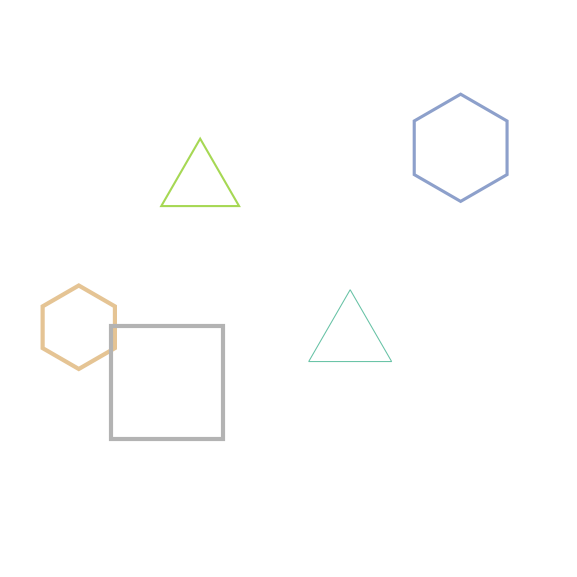[{"shape": "triangle", "thickness": 0.5, "radius": 0.41, "center": [0.606, 0.415]}, {"shape": "hexagon", "thickness": 1.5, "radius": 0.46, "center": [0.798, 0.743]}, {"shape": "triangle", "thickness": 1, "radius": 0.39, "center": [0.347, 0.681]}, {"shape": "hexagon", "thickness": 2, "radius": 0.36, "center": [0.136, 0.432]}, {"shape": "square", "thickness": 2, "radius": 0.49, "center": [0.289, 0.337]}]